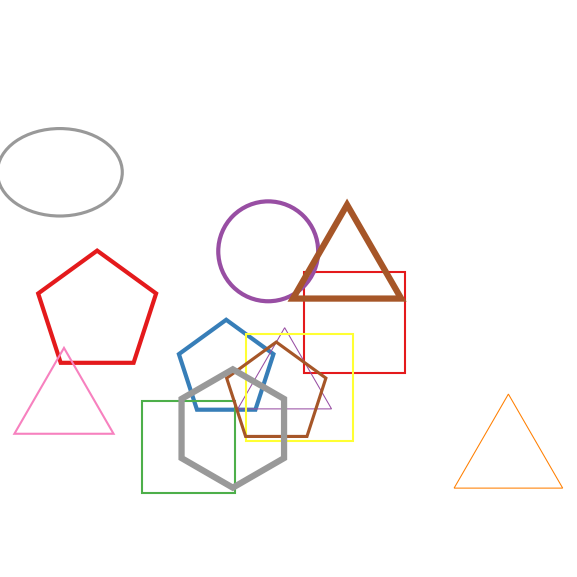[{"shape": "square", "thickness": 1, "radius": 0.44, "center": [0.614, 0.441]}, {"shape": "pentagon", "thickness": 2, "radius": 0.54, "center": [0.168, 0.458]}, {"shape": "pentagon", "thickness": 2, "radius": 0.43, "center": [0.392, 0.359]}, {"shape": "square", "thickness": 1, "radius": 0.4, "center": [0.326, 0.225]}, {"shape": "circle", "thickness": 2, "radius": 0.43, "center": [0.464, 0.564]}, {"shape": "triangle", "thickness": 0.5, "radius": 0.47, "center": [0.493, 0.338]}, {"shape": "triangle", "thickness": 0.5, "radius": 0.54, "center": [0.88, 0.208]}, {"shape": "square", "thickness": 1, "radius": 0.46, "center": [0.518, 0.329]}, {"shape": "triangle", "thickness": 3, "radius": 0.54, "center": [0.601, 0.536]}, {"shape": "pentagon", "thickness": 1.5, "radius": 0.45, "center": [0.478, 0.316]}, {"shape": "triangle", "thickness": 1, "radius": 0.5, "center": [0.111, 0.298]}, {"shape": "oval", "thickness": 1.5, "radius": 0.54, "center": [0.104, 0.701]}, {"shape": "hexagon", "thickness": 3, "radius": 0.51, "center": [0.403, 0.257]}]